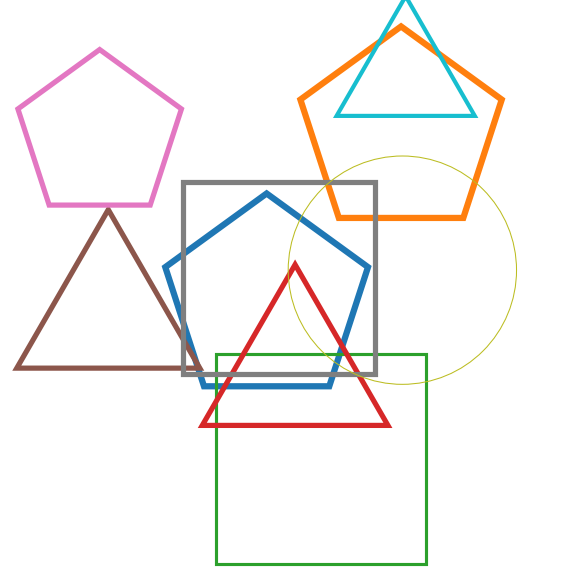[{"shape": "pentagon", "thickness": 3, "radius": 0.92, "center": [0.462, 0.48]}, {"shape": "pentagon", "thickness": 3, "radius": 0.92, "center": [0.694, 0.77]}, {"shape": "square", "thickness": 1.5, "radius": 0.91, "center": [0.556, 0.204]}, {"shape": "triangle", "thickness": 2.5, "radius": 0.93, "center": [0.511, 0.355]}, {"shape": "triangle", "thickness": 2.5, "radius": 0.91, "center": [0.187, 0.453]}, {"shape": "pentagon", "thickness": 2.5, "radius": 0.74, "center": [0.173, 0.764]}, {"shape": "square", "thickness": 2.5, "radius": 0.83, "center": [0.482, 0.518]}, {"shape": "circle", "thickness": 0.5, "radius": 0.99, "center": [0.697, 0.531]}, {"shape": "triangle", "thickness": 2, "radius": 0.69, "center": [0.702, 0.868]}]